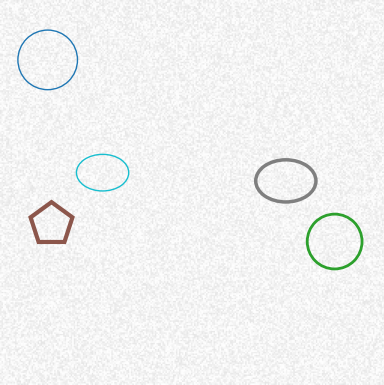[{"shape": "circle", "thickness": 1, "radius": 0.39, "center": [0.124, 0.844]}, {"shape": "circle", "thickness": 2, "radius": 0.36, "center": [0.869, 0.373]}, {"shape": "pentagon", "thickness": 3, "radius": 0.29, "center": [0.134, 0.418]}, {"shape": "oval", "thickness": 2.5, "radius": 0.39, "center": [0.742, 0.53]}, {"shape": "oval", "thickness": 1, "radius": 0.34, "center": [0.266, 0.552]}]